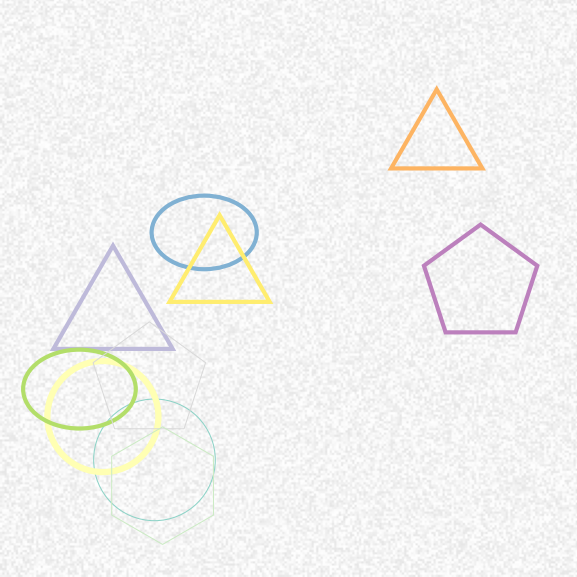[{"shape": "circle", "thickness": 0.5, "radius": 0.53, "center": [0.267, 0.203]}, {"shape": "circle", "thickness": 3, "radius": 0.48, "center": [0.178, 0.278]}, {"shape": "triangle", "thickness": 2, "radius": 0.6, "center": [0.196, 0.455]}, {"shape": "oval", "thickness": 2, "radius": 0.46, "center": [0.354, 0.597]}, {"shape": "triangle", "thickness": 2, "radius": 0.46, "center": [0.756, 0.753]}, {"shape": "oval", "thickness": 2, "radius": 0.49, "center": [0.138, 0.325]}, {"shape": "pentagon", "thickness": 0.5, "radius": 0.51, "center": [0.259, 0.34]}, {"shape": "pentagon", "thickness": 2, "radius": 0.52, "center": [0.832, 0.507]}, {"shape": "hexagon", "thickness": 0.5, "radius": 0.51, "center": [0.282, 0.158]}, {"shape": "triangle", "thickness": 2, "radius": 0.5, "center": [0.38, 0.526]}]